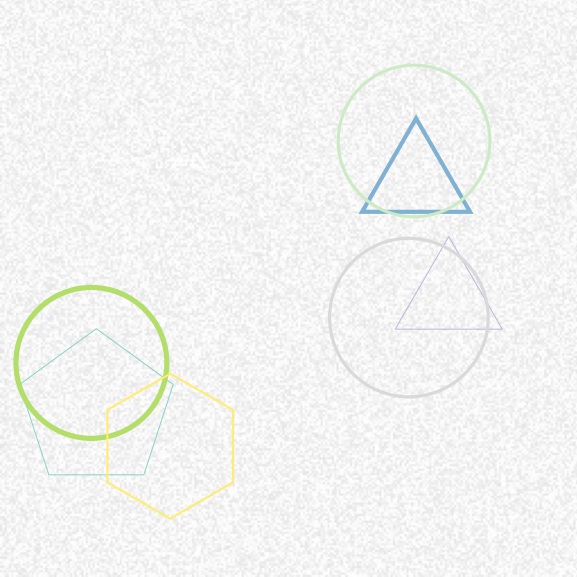[{"shape": "pentagon", "thickness": 0.5, "radius": 0.7, "center": [0.167, 0.29]}, {"shape": "triangle", "thickness": 0.5, "radius": 0.54, "center": [0.777, 0.483]}, {"shape": "triangle", "thickness": 2, "radius": 0.54, "center": [0.72, 0.686]}, {"shape": "circle", "thickness": 2.5, "radius": 0.65, "center": [0.158, 0.371]}, {"shape": "circle", "thickness": 1.5, "radius": 0.69, "center": [0.708, 0.449]}, {"shape": "circle", "thickness": 1.5, "radius": 0.66, "center": [0.717, 0.755]}, {"shape": "hexagon", "thickness": 1, "radius": 0.63, "center": [0.295, 0.227]}]